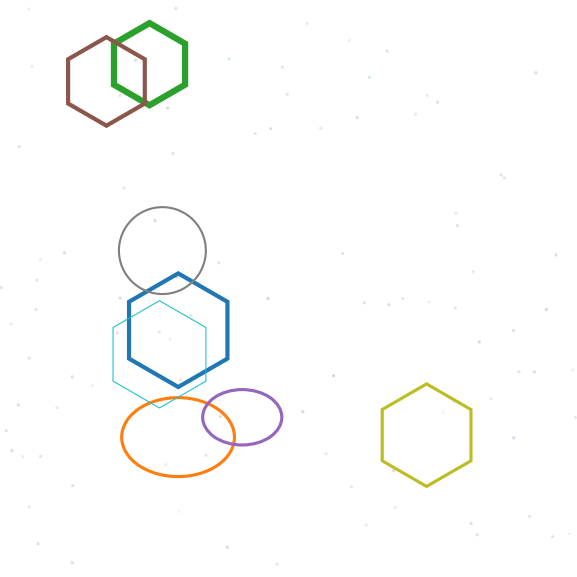[{"shape": "hexagon", "thickness": 2, "radius": 0.49, "center": [0.309, 0.427]}, {"shape": "oval", "thickness": 1.5, "radius": 0.49, "center": [0.308, 0.242]}, {"shape": "hexagon", "thickness": 3, "radius": 0.36, "center": [0.259, 0.888]}, {"shape": "oval", "thickness": 1.5, "radius": 0.34, "center": [0.419, 0.277]}, {"shape": "hexagon", "thickness": 2, "radius": 0.38, "center": [0.184, 0.858]}, {"shape": "circle", "thickness": 1, "radius": 0.38, "center": [0.281, 0.565]}, {"shape": "hexagon", "thickness": 1.5, "radius": 0.44, "center": [0.739, 0.246]}, {"shape": "hexagon", "thickness": 0.5, "radius": 0.46, "center": [0.276, 0.386]}]